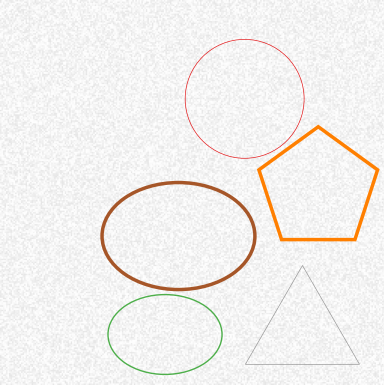[{"shape": "circle", "thickness": 0.5, "radius": 0.77, "center": [0.635, 0.743]}, {"shape": "oval", "thickness": 1, "radius": 0.74, "center": [0.429, 0.131]}, {"shape": "pentagon", "thickness": 2.5, "radius": 0.81, "center": [0.827, 0.509]}, {"shape": "oval", "thickness": 2.5, "radius": 0.99, "center": [0.464, 0.387]}, {"shape": "triangle", "thickness": 0.5, "radius": 0.86, "center": [0.786, 0.139]}]